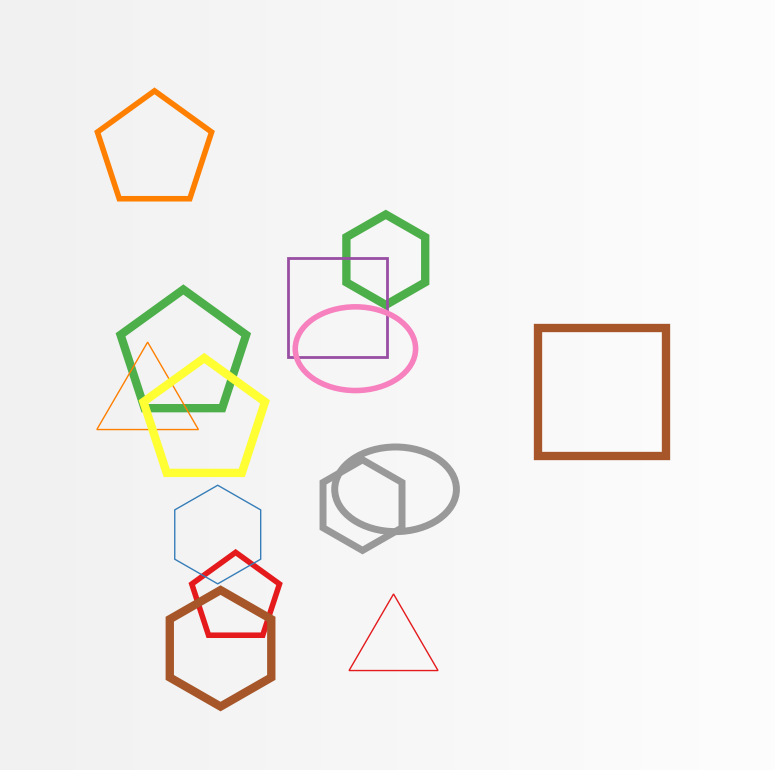[{"shape": "pentagon", "thickness": 2, "radius": 0.3, "center": [0.304, 0.223]}, {"shape": "triangle", "thickness": 0.5, "radius": 0.33, "center": [0.508, 0.162]}, {"shape": "hexagon", "thickness": 0.5, "radius": 0.32, "center": [0.281, 0.306]}, {"shape": "pentagon", "thickness": 3, "radius": 0.43, "center": [0.237, 0.539]}, {"shape": "hexagon", "thickness": 3, "radius": 0.29, "center": [0.498, 0.663]}, {"shape": "square", "thickness": 1, "radius": 0.32, "center": [0.435, 0.6]}, {"shape": "pentagon", "thickness": 2, "radius": 0.39, "center": [0.199, 0.805]}, {"shape": "triangle", "thickness": 0.5, "radius": 0.38, "center": [0.19, 0.48]}, {"shape": "pentagon", "thickness": 3, "radius": 0.41, "center": [0.264, 0.453]}, {"shape": "square", "thickness": 3, "radius": 0.41, "center": [0.777, 0.491]}, {"shape": "hexagon", "thickness": 3, "radius": 0.38, "center": [0.285, 0.158]}, {"shape": "oval", "thickness": 2, "radius": 0.39, "center": [0.459, 0.547]}, {"shape": "hexagon", "thickness": 2.5, "radius": 0.29, "center": [0.468, 0.344]}, {"shape": "oval", "thickness": 2.5, "radius": 0.39, "center": [0.51, 0.365]}]